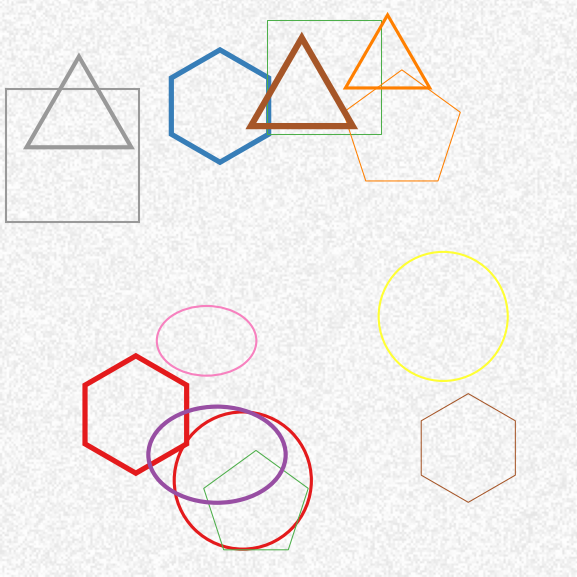[{"shape": "circle", "thickness": 1.5, "radius": 0.59, "center": [0.42, 0.167]}, {"shape": "hexagon", "thickness": 2.5, "radius": 0.51, "center": [0.235, 0.281]}, {"shape": "hexagon", "thickness": 2.5, "radius": 0.49, "center": [0.381, 0.815]}, {"shape": "square", "thickness": 0.5, "radius": 0.49, "center": [0.562, 0.865]}, {"shape": "pentagon", "thickness": 0.5, "radius": 0.48, "center": [0.443, 0.124]}, {"shape": "oval", "thickness": 2, "radius": 0.59, "center": [0.376, 0.212]}, {"shape": "triangle", "thickness": 1.5, "radius": 0.42, "center": [0.671, 0.889]}, {"shape": "pentagon", "thickness": 0.5, "radius": 0.53, "center": [0.696, 0.772]}, {"shape": "circle", "thickness": 1, "radius": 0.56, "center": [0.767, 0.451]}, {"shape": "hexagon", "thickness": 0.5, "radius": 0.47, "center": [0.811, 0.223]}, {"shape": "triangle", "thickness": 3, "radius": 0.51, "center": [0.523, 0.832]}, {"shape": "oval", "thickness": 1, "radius": 0.43, "center": [0.358, 0.409]}, {"shape": "triangle", "thickness": 2, "radius": 0.52, "center": [0.137, 0.796]}, {"shape": "square", "thickness": 1, "radius": 0.57, "center": [0.126, 0.73]}]